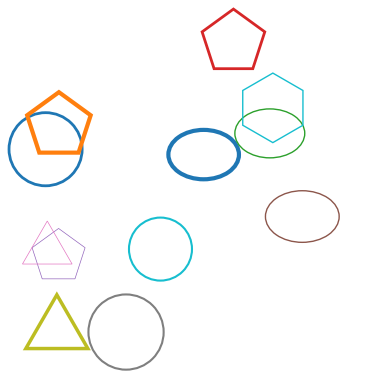[{"shape": "oval", "thickness": 3, "radius": 0.46, "center": [0.529, 0.598]}, {"shape": "circle", "thickness": 2, "radius": 0.47, "center": [0.118, 0.612]}, {"shape": "pentagon", "thickness": 3, "radius": 0.43, "center": [0.153, 0.674]}, {"shape": "oval", "thickness": 1, "radius": 0.45, "center": [0.701, 0.654]}, {"shape": "pentagon", "thickness": 2, "radius": 0.43, "center": [0.606, 0.891]}, {"shape": "pentagon", "thickness": 0.5, "radius": 0.36, "center": [0.152, 0.334]}, {"shape": "oval", "thickness": 1, "radius": 0.48, "center": [0.785, 0.438]}, {"shape": "triangle", "thickness": 0.5, "radius": 0.37, "center": [0.123, 0.351]}, {"shape": "circle", "thickness": 1.5, "radius": 0.49, "center": [0.327, 0.138]}, {"shape": "triangle", "thickness": 2.5, "radius": 0.47, "center": [0.148, 0.141]}, {"shape": "hexagon", "thickness": 1, "radius": 0.45, "center": [0.709, 0.72]}, {"shape": "circle", "thickness": 1.5, "radius": 0.41, "center": [0.417, 0.353]}]